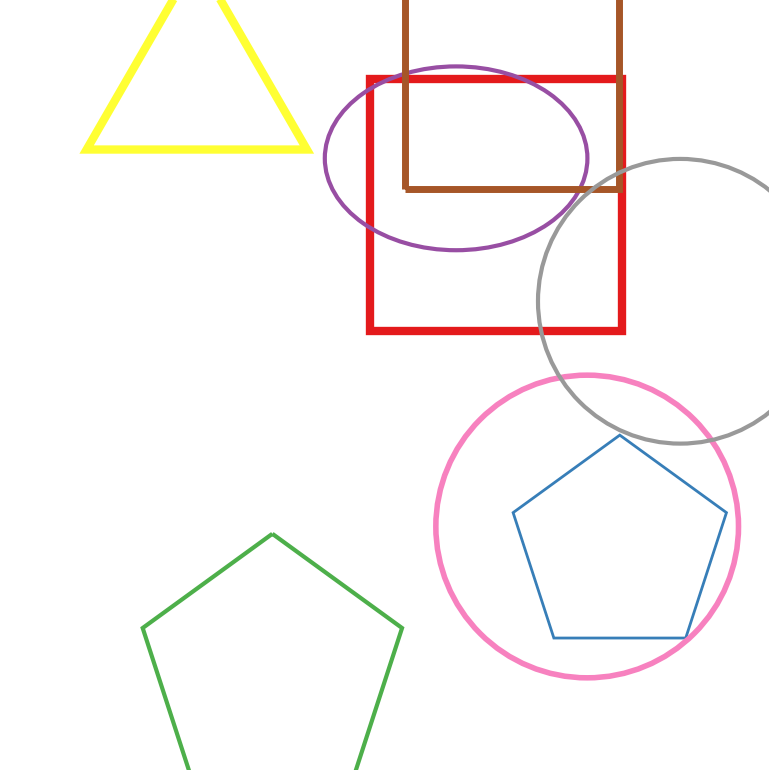[{"shape": "square", "thickness": 3, "radius": 0.82, "center": [0.644, 0.734]}, {"shape": "pentagon", "thickness": 1, "radius": 0.73, "center": [0.805, 0.289]}, {"shape": "pentagon", "thickness": 1.5, "radius": 0.89, "center": [0.354, 0.13]}, {"shape": "oval", "thickness": 1.5, "radius": 0.85, "center": [0.592, 0.794]}, {"shape": "triangle", "thickness": 3, "radius": 0.83, "center": [0.256, 0.888]}, {"shape": "square", "thickness": 2.5, "radius": 0.69, "center": [0.665, 0.894]}, {"shape": "circle", "thickness": 2, "radius": 0.98, "center": [0.763, 0.316]}, {"shape": "circle", "thickness": 1.5, "radius": 0.92, "center": [0.884, 0.609]}]